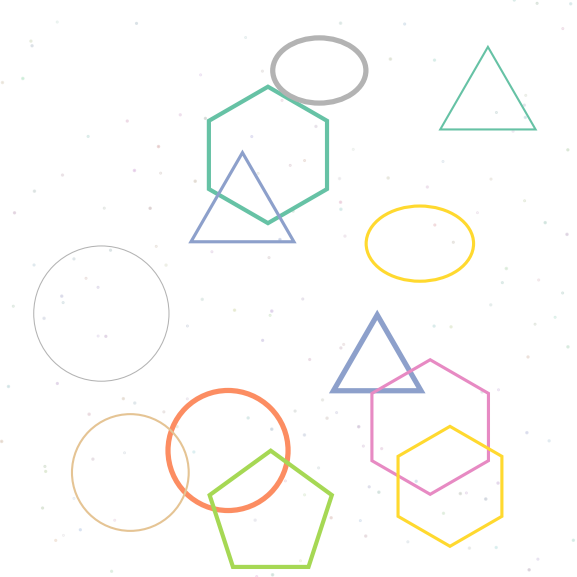[{"shape": "triangle", "thickness": 1, "radius": 0.48, "center": [0.845, 0.823]}, {"shape": "hexagon", "thickness": 2, "radius": 0.59, "center": [0.464, 0.731]}, {"shape": "circle", "thickness": 2.5, "radius": 0.52, "center": [0.395, 0.219]}, {"shape": "triangle", "thickness": 1.5, "radius": 0.51, "center": [0.42, 0.632]}, {"shape": "triangle", "thickness": 2.5, "radius": 0.44, "center": [0.653, 0.366]}, {"shape": "hexagon", "thickness": 1.5, "radius": 0.58, "center": [0.745, 0.26]}, {"shape": "pentagon", "thickness": 2, "radius": 0.56, "center": [0.469, 0.107]}, {"shape": "oval", "thickness": 1.5, "radius": 0.47, "center": [0.727, 0.577]}, {"shape": "hexagon", "thickness": 1.5, "radius": 0.52, "center": [0.779, 0.157]}, {"shape": "circle", "thickness": 1, "radius": 0.51, "center": [0.226, 0.181]}, {"shape": "circle", "thickness": 0.5, "radius": 0.59, "center": [0.176, 0.456]}, {"shape": "oval", "thickness": 2.5, "radius": 0.4, "center": [0.553, 0.877]}]